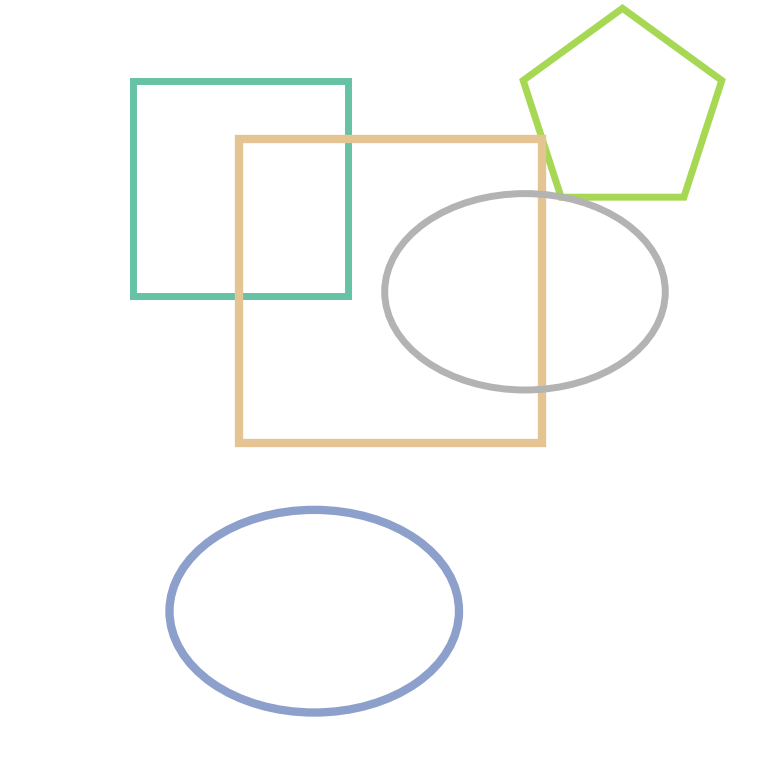[{"shape": "square", "thickness": 2.5, "radius": 0.7, "center": [0.313, 0.755]}, {"shape": "oval", "thickness": 3, "radius": 0.94, "center": [0.408, 0.206]}, {"shape": "pentagon", "thickness": 2.5, "radius": 0.68, "center": [0.808, 0.854]}, {"shape": "square", "thickness": 3, "radius": 0.99, "center": [0.507, 0.622]}, {"shape": "oval", "thickness": 2.5, "radius": 0.91, "center": [0.682, 0.621]}]